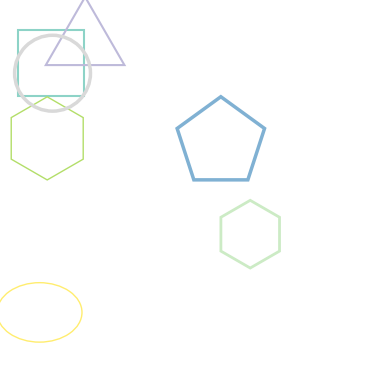[{"shape": "square", "thickness": 1.5, "radius": 0.43, "center": [0.133, 0.837]}, {"shape": "triangle", "thickness": 1.5, "radius": 0.59, "center": [0.221, 0.89]}, {"shape": "pentagon", "thickness": 2.5, "radius": 0.6, "center": [0.574, 0.629]}, {"shape": "hexagon", "thickness": 1, "radius": 0.54, "center": [0.123, 0.641]}, {"shape": "circle", "thickness": 2.5, "radius": 0.49, "center": [0.136, 0.81]}, {"shape": "hexagon", "thickness": 2, "radius": 0.44, "center": [0.65, 0.392]}, {"shape": "oval", "thickness": 1, "radius": 0.55, "center": [0.103, 0.189]}]